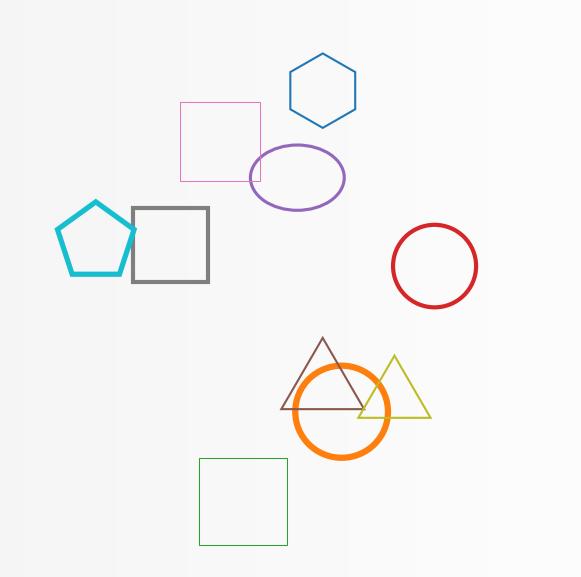[{"shape": "hexagon", "thickness": 1, "radius": 0.32, "center": [0.555, 0.842]}, {"shape": "circle", "thickness": 3, "radius": 0.4, "center": [0.588, 0.286]}, {"shape": "square", "thickness": 0.5, "radius": 0.38, "center": [0.419, 0.131]}, {"shape": "circle", "thickness": 2, "radius": 0.36, "center": [0.748, 0.538]}, {"shape": "oval", "thickness": 1.5, "radius": 0.4, "center": [0.512, 0.691]}, {"shape": "triangle", "thickness": 1, "radius": 0.41, "center": [0.555, 0.332]}, {"shape": "square", "thickness": 0.5, "radius": 0.34, "center": [0.378, 0.754]}, {"shape": "square", "thickness": 2, "radius": 0.32, "center": [0.293, 0.575]}, {"shape": "triangle", "thickness": 1, "radius": 0.36, "center": [0.679, 0.312]}, {"shape": "pentagon", "thickness": 2.5, "radius": 0.35, "center": [0.165, 0.58]}]